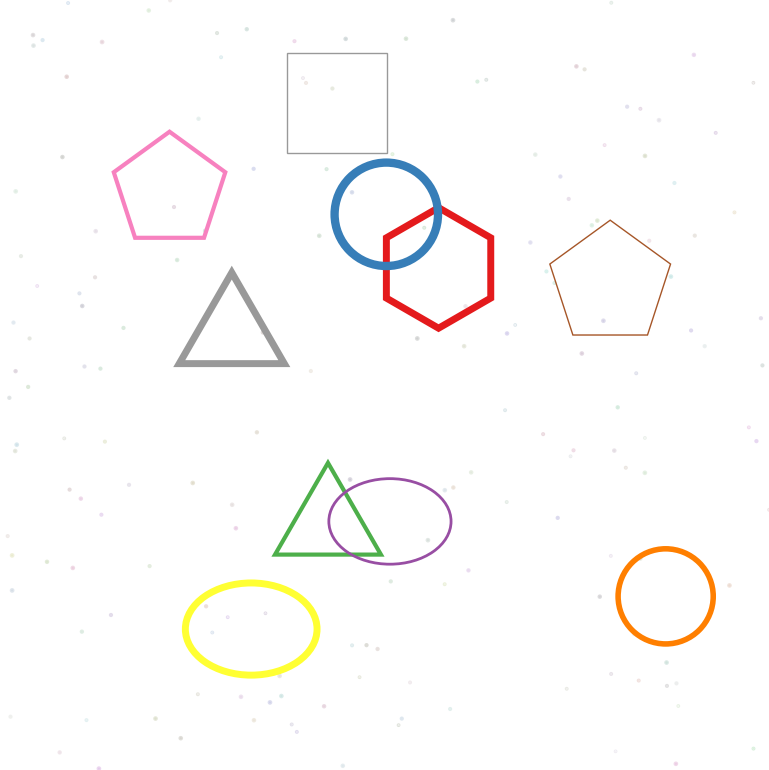[{"shape": "hexagon", "thickness": 2.5, "radius": 0.39, "center": [0.57, 0.652]}, {"shape": "circle", "thickness": 3, "radius": 0.34, "center": [0.502, 0.722]}, {"shape": "triangle", "thickness": 1.5, "radius": 0.4, "center": [0.426, 0.319]}, {"shape": "oval", "thickness": 1, "radius": 0.4, "center": [0.506, 0.323]}, {"shape": "circle", "thickness": 2, "radius": 0.31, "center": [0.865, 0.225]}, {"shape": "oval", "thickness": 2.5, "radius": 0.43, "center": [0.326, 0.183]}, {"shape": "pentagon", "thickness": 0.5, "radius": 0.41, "center": [0.792, 0.632]}, {"shape": "pentagon", "thickness": 1.5, "radius": 0.38, "center": [0.22, 0.753]}, {"shape": "square", "thickness": 0.5, "radius": 0.32, "center": [0.437, 0.867]}, {"shape": "triangle", "thickness": 2.5, "radius": 0.39, "center": [0.301, 0.567]}]